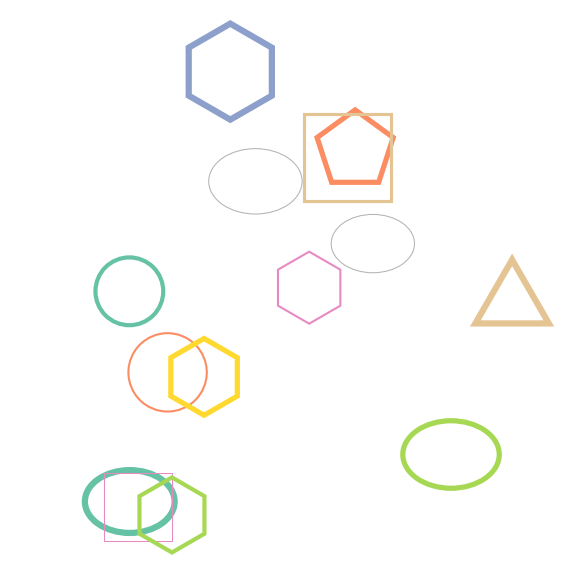[{"shape": "oval", "thickness": 3, "radius": 0.39, "center": [0.225, 0.131]}, {"shape": "circle", "thickness": 2, "radius": 0.29, "center": [0.224, 0.495]}, {"shape": "circle", "thickness": 1, "radius": 0.34, "center": [0.29, 0.354]}, {"shape": "pentagon", "thickness": 2.5, "radius": 0.35, "center": [0.615, 0.74]}, {"shape": "hexagon", "thickness": 3, "radius": 0.42, "center": [0.399, 0.875]}, {"shape": "hexagon", "thickness": 1, "radius": 0.31, "center": [0.535, 0.501]}, {"shape": "square", "thickness": 0.5, "radius": 0.29, "center": [0.238, 0.121]}, {"shape": "oval", "thickness": 2.5, "radius": 0.42, "center": [0.781, 0.212]}, {"shape": "hexagon", "thickness": 2, "radius": 0.32, "center": [0.298, 0.107]}, {"shape": "hexagon", "thickness": 2.5, "radius": 0.33, "center": [0.353, 0.347]}, {"shape": "triangle", "thickness": 3, "radius": 0.37, "center": [0.887, 0.476]}, {"shape": "square", "thickness": 1.5, "radius": 0.38, "center": [0.602, 0.726]}, {"shape": "oval", "thickness": 0.5, "radius": 0.4, "center": [0.442, 0.685]}, {"shape": "oval", "thickness": 0.5, "radius": 0.36, "center": [0.646, 0.577]}]